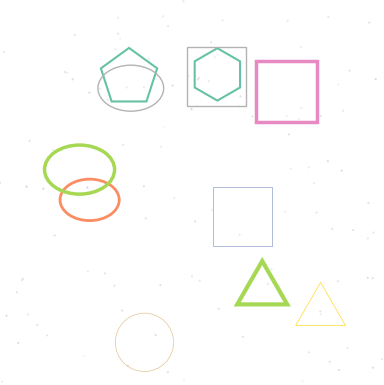[{"shape": "hexagon", "thickness": 1.5, "radius": 0.34, "center": [0.565, 0.807]}, {"shape": "pentagon", "thickness": 1.5, "radius": 0.38, "center": [0.335, 0.799]}, {"shape": "oval", "thickness": 2, "radius": 0.38, "center": [0.233, 0.481]}, {"shape": "square", "thickness": 0.5, "radius": 0.39, "center": [0.629, 0.438]}, {"shape": "square", "thickness": 2.5, "radius": 0.4, "center": [0.743, 0.764]}, {"shape": "oval", "thickness": 2.5, "radius": 0.45, "center": [0.207, 0.56]}, {"shape": "triangle", "thickness": 3, "radius": 0.38, "center": [0.681, 0.247]}, {"shape": "triangle", "thickness": 0.5, "radius": 0.37, "center": [0.833, 0.192]}, {"shape": "circle", "thickness": 0.5, "radius": 0.38, "center": [0.375, 0.111]}, {"shape": "oval", "thickness": 1, "radius": 0.43, "center": [0.34, 0.771]}, {"shape": "square", "thickness": 1, "radius": 0.39, "center": [0.562, 0.802]}]